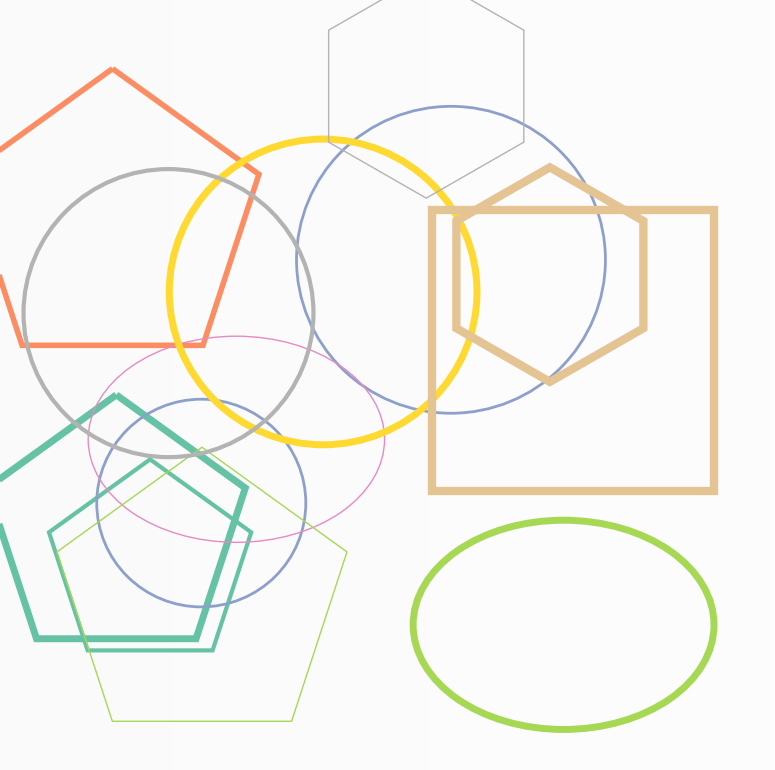[{"shape": "pentagon", "thickness": 1.5, "radius": 0.69, "center": [0.194, 0.266]}, {"shape": "pentagon", "thickness": 2.5, "radius": 0.88, "center": [0.15, 0.312]}, {"shape": "pentagon", "thickness": 2, "radius": 0.99, "center": [0.145, 0.712]}, {"shape": "circle", "thickness": 1, "radius": 0.67, "center": [0.26, 0.347]}, {"shape": "circle", "thickness": 1, "radius": 1.0, "center": [0.582, 0.663]}, {"shape": "oval", "thickness": 0.5, "radius": 0.96, "center": [0.305, 0.43]}, {"shape": "oval", "thickness": 2.5, "radius": 0.97, "center": [0.727, 0.189]}, {"shape": "pentagon", "thickness": 0.5, "radius": 0.98, "center": [0.261, 0.222]}, {"shape": "circle", "thickness": 2.5, "radius": 0.99, "center": [0.417, 0.621]}, {"shape": "square", "thickness": 3, "radius": 0.91, "center": [0.739, 0.545]}, {"shape": "hexagon", "thickness": 3, "radius": 0.7, "center": [0.71, 0.643]}, {"shape": "hexagon", "thickness": 0.5, "radius": 0.73, "center": [0.55, 0.888]}, {"shape": "circle", "thickness": 1.5, "radius": 0.94, "center": [0.217, 0.593]}]